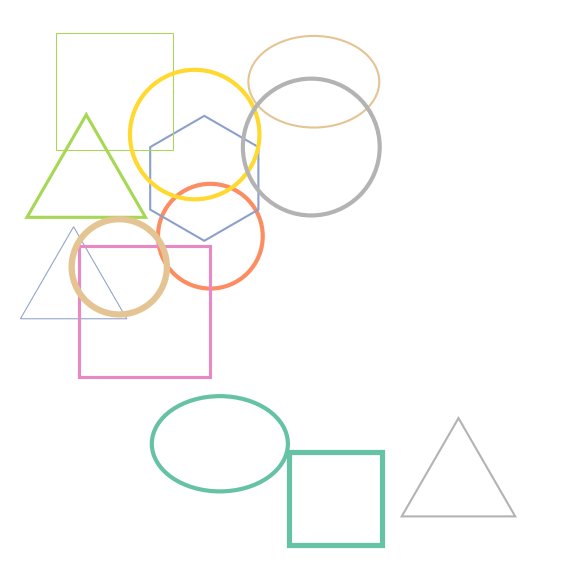[{"shape": "oval", "thickness": 2, "radius": 0.59, "center": [0.381, 0.231]}, {"shape": "square", "thickness": 2.5, "radius": 0.4, "center": [0.581, 0.136]}, {"shape": "circle", "thickness": 2, "radius": 0.45, "center": [0.364, 0.59]}, {"shape": "hexagon", "thickness": 1, "radius": 0.54, "center": [0.354, 0.69]}, {"shape": "triangle", "thickness": 0.5, "radius": 0.53, "center": [0.127, 0.5]}, {"shape": "square", "thickness": 1.5, "radius": 0.57, "center": [0.251, 0.46]}, {"shape": "square", "thickness": 0.5, "radius": 0.51, "center": [0.198, 0.84]}, {"shape": "triangle", "thickness": 1.5, "radius": 0.59, "center": [0.149, 0.682]}, {"shape": "circle", "thickness": 2, "radius": 0.56, "center": [0.337, 0.766]}, {"shape": "circle", "thickness": 3, "radius": 0.41, "center": [0.207, 0.537]}, {"shape": "oval", "thickness": 1, "radius": 0.57, "center": [0.543, 0.858]}, {"shape": "circle", "thickness": 2, "radius": 0.59, "center": [0.539, 0.745]}, {"shape": "triangle", "thickness": 1, "radius": 0.57, "center": [0.794, 0.162]}]